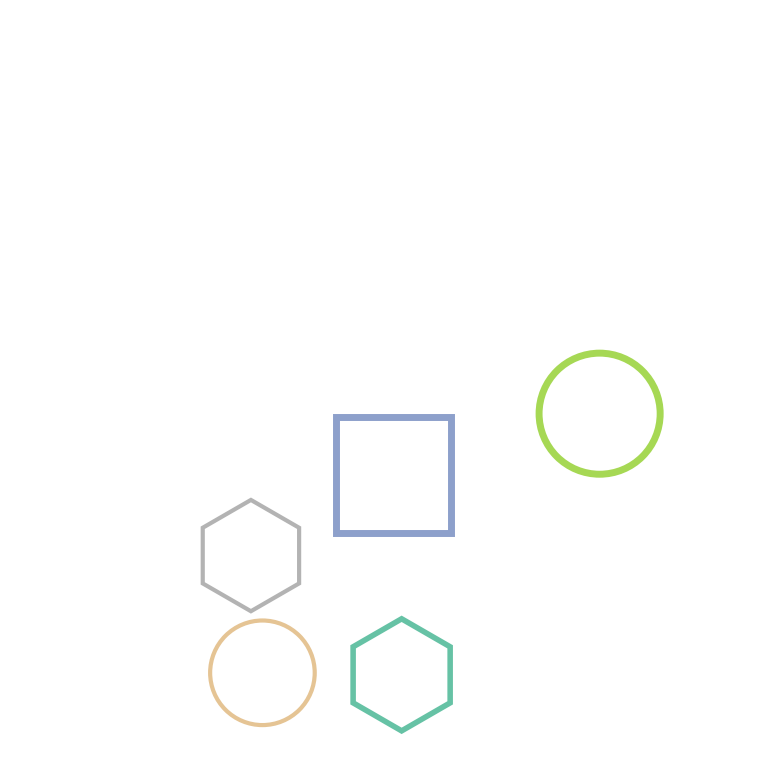[{"shape": "hexagon", "thickness": 2, "radius": 0.36, "center": [0.522, 0.124]}, {"shape": "square", "thickness": 2.5, "radius": 0.37, "center": [0.51, 0.383]}, {"shape": "circle", "thickness": 2.5, "radius": 0.39, "center": [0.779, 0.463]}, {"shape": "circle", "thickness": 1.5, "radius": 0.34, "center": [0.341, 0.126]}, {"shape": "hexagon", "thickness": 1.5, "radius": 0.36, "center": [0.326, 0.278]}]